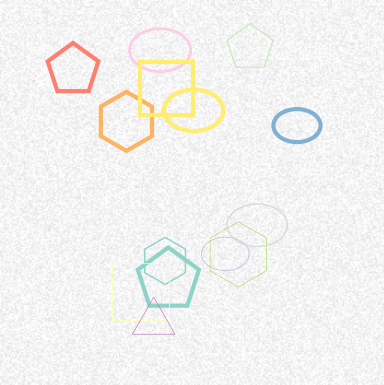[{"shape": "pentagon", "thickness": 3, "radius": 0.42, "center": [0.437, 0.274]}, {"shape": "hexagon", "thickness": 1, "radius": 0.31, "center": [0.429, 0.322]}, {"shape": "square", "thickness": 0.5, "radius": 0.37, "center": [0.364, 0.244]}, {"shape": "oval", "thickness": 0.5, "radius": 0.31, "center": [0.585, 0.341]}, {"shape": "pentagon", "thickness": 3, "radius": 0.35, "center": [0.19, 0.819]}, {"shape": "oval", "thickness": 3, "radius": 0.31, "center": [0.771, 0.674]}, {"shape": "hexagon", "thickness": 3, "radius": 0.38, "center": [0.328, 0.685]}, {"shape": "hexagon", "thickness": 0.5, "radius": 0.42, "center": [0.619, 0.339]}, {"shape": "oval", "thickness": 2, "radius": 0.4, "center": [0.416, 0.87]}, {"shape": "oval", "thickness": 1, "radius": 0.39, "center": [0.668, 0.415]}, {"shape": "triangle", "thickness": 0.5, "radius": 0.32, "center": [0.399, 0.164]}, {"shape": "pentagon", "thickness": 1, "radius": 0.31, "center": [0.65, 0.876]}, {"shape": "oval", "thickness": 3, "radius": 0.38, "center": [0.503, 0.713]}, {"shape": "square", "thickness": 3, "radius": 0.35, "center": [0.432, 0.771]}]